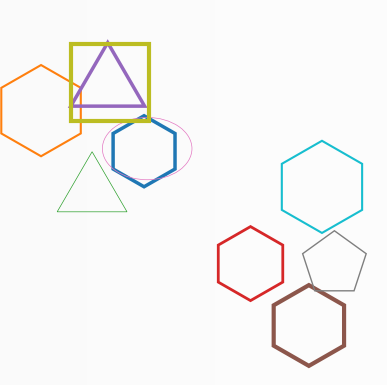[{"shape": "hexagon", "thickness": 2.5, "radius": 0.46, "center": [0.372, 0.607]}, {"shape": "hexagon", "thickness": 1.5, "radius": 0.59, "center": [0.106, 0.713]}, {"shape": "triangle", "thickness": 0.5, "radius": 0.52, "center": [0.238, 0.502]}, {"shape": "hexagon", "thickness": 2, "radius": 0.48, "center": [0.647, 0.315]}, {"shape": "triangle", "thickness": 2.5, "radius": 0.55, "center": [0.278, 0.779]}, {"shape": "hexagon", "thickness": 3, "radius": 0.52, "center": [0.797, 0.155]}, {"shape": "oval", "thickness": 0.5, "radius": 0.58, "center": [0.38, 0.614]}, {"shape": "pentagon", "thickness": 1, "radius": 0.43, "center": [0.863, 0.314]}, {"shape": "square", "thickness": 3, "radius": 0.5, "center": [0.283, 0.785]}, {"shape": "hexagon", "thickness": 1.5, "radius": 0.6, "center": [0.831, 0.515]}]